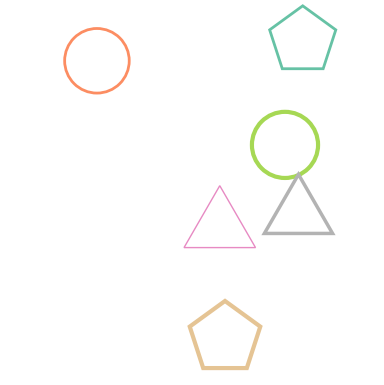[{"shape": "pentagon", "thickness": 2, "radius": 0.45, "center": [0.786, 0.895]}, {"shape": "circle", "thickness": 2, "radius": 0.42, "center": [0.252, 0.842]}, {"shape": "triangle", "thickness": 1, "radius": 0.54, "center": [0.571, 0.41]}, {"shape": "circle", "thickness": 3, "radius": 0.43, "center": [0.74, 0.624]}, {"shape": "pentagon", "thickness": 3, "radius": 0.48, "center": [0.584, 0.122]}, {"shape": "triangle", "thickness": 2.5, "radius": 0.51, "center": [0.775, 0.445]}]